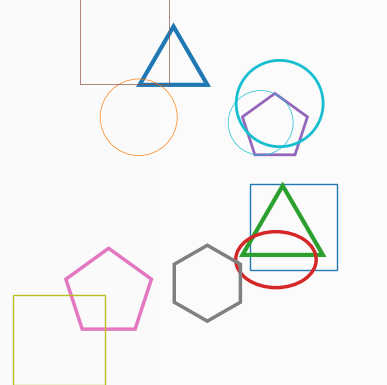[{"shape": "triangle", "thickness": 3, "radius": 0.51, "center": [0.448, 0.83]}, {"shape": "square", "thickness": 1, "radius": 0.56, "center": [0.757, 0.411]}, {"shape": "circle", "thickness": 0.5, "radius": 0.5, "center": [0.358, 0.695]}, {"shape": "triangle", "thickness": 3, "radius": 0.6, "center": [0.729, 0.398]}, {"shape": "oval", "thickness": 2.5, "radius": 0.52, "center": [0.712, 0.326]}, {"shape": "pentagon", "thickness": 2, "radius": 0.44, "center": [0.709, 0.669]}, {"shape": "square", "thickness": 0.5, "radius": 0.58, "center": [0.321, 0.898]}, {"shape": "pentagon", "thickness": 2.5, "radius": 0.58, "center": [0.28, 0.239]}, {"shape": "hexagon", "thickness": 2.5, "radius": 0.49, "center": [0.535, 0.264]}, {"shape": "square", "thickness": 1, "radius": 0.59, "center": [0.152, 0.117]}, {"shape": "circle", "thickness": 2, "radius": 0.56, "center": [0.722, 0.731]}, {"shape": "circle", "thickness": 0.5, "radius": 0.42, "center": [0.673, 0.681]}]